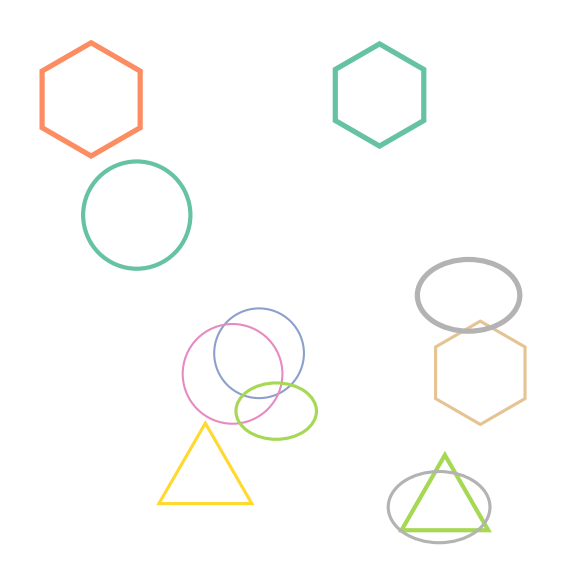[{"shape": "circle", "thickness": 2, "radius": 0.46, "center": [0.237, 0.627]}, {"shape": "hexagon", "thickness": 2.5, "radius": 0.44, "center": [0.657, 0.835]}, {"shape": "hexagon", "thickness": 2.5, "radius": 0.49, "center": [0.158, 0.827]}, {"shape": "circle", "thickness": 1, "radius": 0.39, "center": [0.449, 0.387]}, {"shape": "circle", "thickness": 1, "radius": 0.43, "center": [0.403, 0.352]}, {"shape": "triangle", "thickness": 2, "radius": 0.43, "center": [0.77, 0.124]}, {"shape": "oval", "thickness": 1.5, "radius": 0.35, "center": [0.478, 0.287]}, {"shape": "triangle", "thickness": 1.5, "radius": 0.46, "center": [0.356, 0.174]}, {"shape": "hexagon", "thickness": 1.5, "radius": 0.45, "center": [0.832, 0.354]}, {"shape": "oval", "thickness": 1.5, "radius": 0.44, "center": [0.76, 0.121]}, {"shape": "oval", "thickness": 2.5, "radius": 0.44, "center": [0.811, 0.488]}]